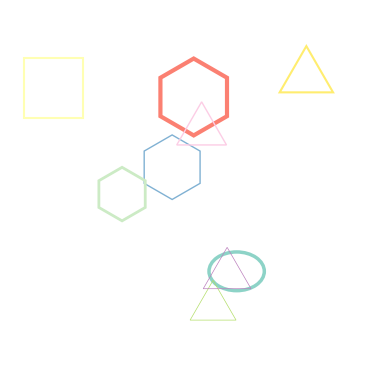[{"shape": "oval", "thickness": 2.5, "radius": 0.36, "center": [0.615, 0.295]}, {"shape": "square", "thickness": 1.5, "radius": 0.39, "center": [0.139, 0.771]}, {"shape": "hexagon", "thickness": 3, "radius": 0.5, "center": [0.503, 0.748]}, {"shape": "hexagon", "thickness": 1, "radius": 0.42, "center": [0.447, 0.566]}, {"shape": "triangle", "thickness": 0.5, "radius": 0.34, "center": [0.553, 0.203]}, {"shape": "triangle", "thickness": 1, "radius": 0.37, "center": [0.524, 0.661]}, {"shape": "triangle", "thickness": 0.5, "radius": 0.36, "center": [0.59, 0.286]}, {"shape": "hexagon", "thickness": 2, "radius": 0.35, "center": [0.317, 0.496]}, {"shape": "triangle", "thickness": 1.5, "radius": 0.4, "center": [0.796, 0.8]}]